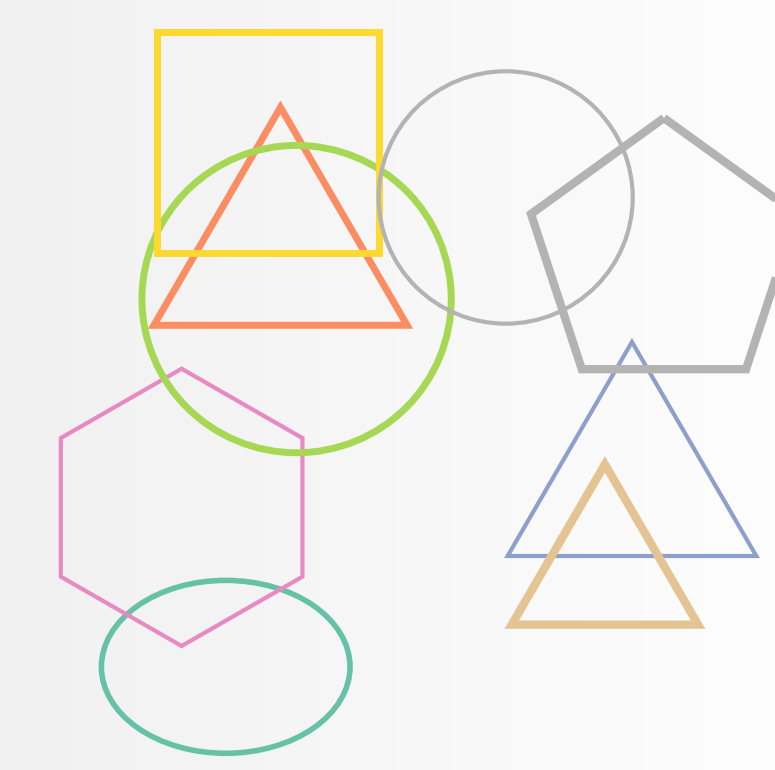[{"shape": "oval", "thickness": 2, "radius": 0.8, "center": [0.291, 0.134]}, {"shape": "triangle", "thickness": 2.5, "radius": 0.94, "center": [0.362, 0.672]}, {"shape": "triangle", "thickness": 1.5, "radius": 0.93, "center": [0.815, 0.371]}, {"shape": "hexagon", "thickness": 1.5, "radius": 0.9, "center": [0.234, 0.341]}, {"shape": "circle", "thickness": 2.5, "radius": 1.0, "center": [0.383, 0.612]}, {"shape": "square", "thickness": 2.5, "radius": 0.72, "center": [0.346, 0.815]}, {"shape": "triangle", "thickness": 3, "radius": 0.69, "center": [0.781, 0.258]}, {"shape": "circle", "thickness": 1.5, "radius": 0.82, "center": [0.653, 0.744]}, {"shape": "pentagon", "thickness": 3, "radius": 0.9, "center": [0.857, 0.666]}]